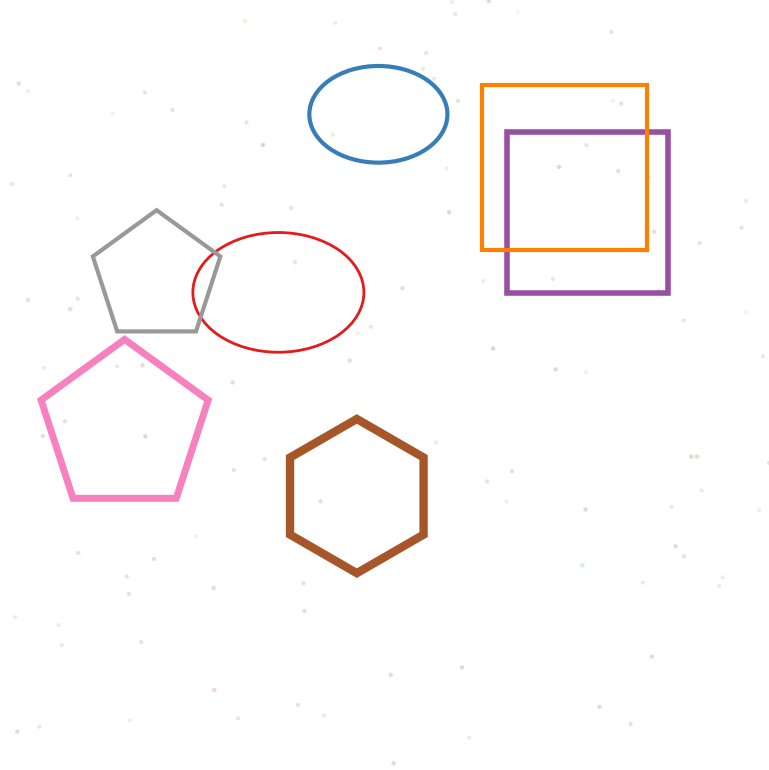[{"shape": "oval", "thickness": 1, "radius": 0.56, "center": [0.362, 0.62]}, {"shape": "oval", "thickness": 1.5, "radius": 0.45, "center": [0.491, 0.852]}, {"shape": "square", "thickness": 2, "radius": 0.52, "center": [0.763, 0.723]}, {"shape": "square", "thickness": 1.5, "radius": 0.54, "center": [0.734, 0.782]}, {"shape": "hexagon", "thickness": 3, "radius": 0.5, "center": [0.463, 0.356]}, {"shape": "pentagon", "thickness": 2.5, "radius": 0.57, "center": [0.162, 0.445]}, {"shape": "pentagon", "thickness": 1.5, "radius": 0.44, "center": [0.203, 0.64]}]